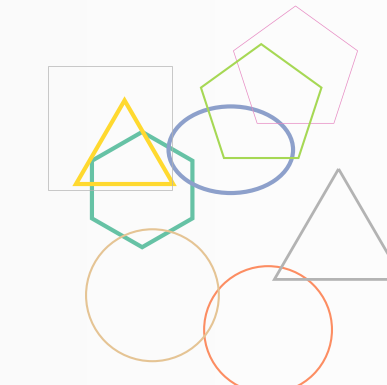[{"shape": "hexagon", "thickness": 3, "radius": 0.75, "center": [0.367, 0.508]}, {"shape": "circle", "thickness": 1.5, "radius": 0.82, "center": [0.692, 0.144]}, {"shape": "oval", "thickness": 3, "radius": 0.8, "center": [0.596, 0.611]}, {"shape": "pentagon", "thickness": 0.5, "radius": 0.84, "center": [0.763, 0.816]}, {"shape": "pentagon", "thickness": 1.5, "radius": 0.82, "center": [0.674, 0.722]}, {"shape": "triangle", "thickness": 3, "radius": 0.72, "center": [0.321, 0.594]}, {"shape": "circle", "thickness": 1.5, "radius": 0.86, "center": [0.393, 0.233]}, {"shape": "triangle", "thickness": 2, "radius": 0.96, "center": [0.874, 0.37]}, {"shape": "square", "thickness": 0.5, "radius": 0.8, "center": [0.285, 0.668]}]